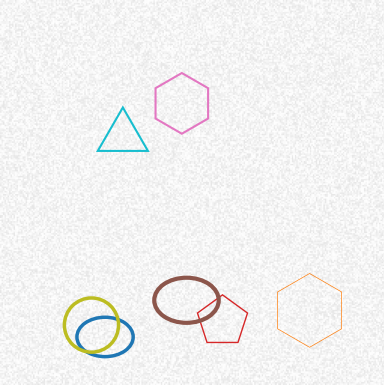[{"shape": "oval", "thickness": 2.5, "radius": 0.37, "center": [0.273, 0.125]}, {"shape": "hexagon", "thickness": 0.5, "radius": 0.48, "center": [0.804, 0.194]}, {"shape": "pentagon", "thickness": 1, "radius": 0.34, "center": [0.578, 0.166]}, {"shape": "oval", "thickness": 3, "radius": 0.42, "center": [0.484, 0.22]}, {"shape": "hexagon", "thickness": 1.5, "radius": 0.39, "center": [0.472, 0.732]}, {"shape": "circle", "thickness": 2.5, "radius": 0.35, "center": [0.238, 0.156]}, {"shape": "triangle", "thickness": 1.5, "radius": 0.38, "center": [0.319, 0.646]}]